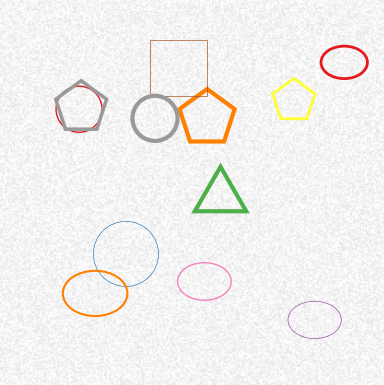[{"shape": "circle", "thickness": 1, "radius": 0.3, "center": [0.205, 0.716]}, {"shape": "oval", "thickness": 2, "radius": 0.3, "center": [0.894, 0.838]}, {"shape": "circle", "thickness": 0.5, "radius": 0.42, "center": [0.327, 0.34]}, {"shape": "triangle", "thickness": 3, "radius": 0.39, "center": [0.573, 0.49]}, {"shape": "oval", "thickness": 0.5, "radius": 0.35, "center": [0.817, 0.169]}, {"shape": "oval", "thickness": 1.5, "radius": 0.42, "center": [0.247, 0.238]}, {"shape": "pentagon", "thickness": 3, "radius": 0.38, "center": [0.538, 0.693]}, {"shape": "pentagon", "thickness": 2, "radius": 0.29, "center": [0.763, 0.738]}, {"shape": "square", "thickness": 0.5, "radius": 0.37, "center": [0.464, 0.823]}, {"shape": "oval", "thickness": 1, "radius": 0.35, "center": [0.531, 0.269]}, {"shape": "pentagon", "thickness": 2.5, "radius": 0.35, "center": [0.211, 0.721]}, {"shape": "circle", "thickness": 3, "radius": 0.29, "center": [0.403, 0.693]}]